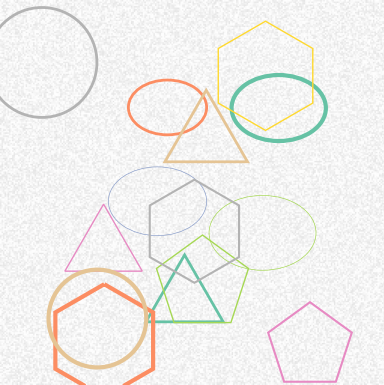[{"shape": "triangle", "thickness": 2, "radius": 0.58, "center": [0.479, 0.222]}, {"shape": "oval", "thickness": 3, "radius": 0.61, "center": [0.724, 0.719]}, {"shape": "hexagon", "thickness": 3, "radius": 0.73, "center": [0.271, 0.115]}, {"shape": "oval", "thickness": 2, "radius": 0.51, "center": [0.435, 0.721]}, {"shape": "oval", "thickness": 0.5, "radius": 0.64, "center": [0.409, 0.477]}, {"shape": "triangle", "thickness": 1, "radius": 0.58, "center": [0.269, 0.354]}, {"shape": "pentagon", "thickness": 1.5, "radius": 0.57, "center": [0.805, 0.101]}, {"shape": "pentagon", "thickness": 1, "radius": 0.63, "center": [0.526, 0.264]}, {"shape": "oval", "thickness": 0.5, "radius": 0.69, "center": [0.682, 0.395]}, {"shape": "hexagon", "thickness": 1, "radius": 0.71, "center": [0.69, 0.803]}, {"shape": "circle", "thickness": 3, "radius": 0.63, "center": [0.253, 0.173]}, {"shape": "triangle", "thickness": 2, "radius": 0.62, "center": [0.536, 0.642]}, {"shape": "circle", "thickness": 2, "radius": 0.71, "center": [0.109, 0.838]}, {"shape": "hexagon", "thickness": 1.5, "radius": 0.67, "center": [0.505, 0.399]}]